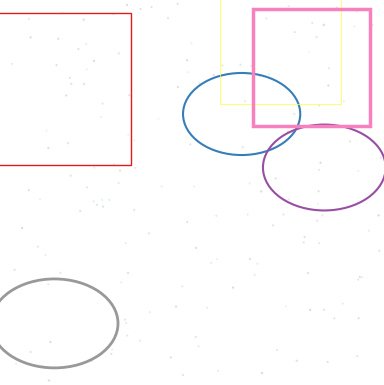[{"shape": "square", "thickness": 1, "radius": 0.99, "center": [0.143, 0.77]}, {"shape": "oval", "thickness": 1.5, "radius": 0.76, "center": [0.628, 0.704]}, {"shape": "oval", "thickness": 1.5, "radius": 0.8, "center": [0.842, 0.565]}, {"shape": "square", "thickness": 0.5, "radius": 0.79, "center": [0.728, 0.888]}, {"shape": "square", "thickness": 2.5, "radius": 0.76, "center": [0.809, 0.824]}, {"shape": "oval", "thickness": 2, "radius": 0.83, "center": [0.141, 0.16]}]